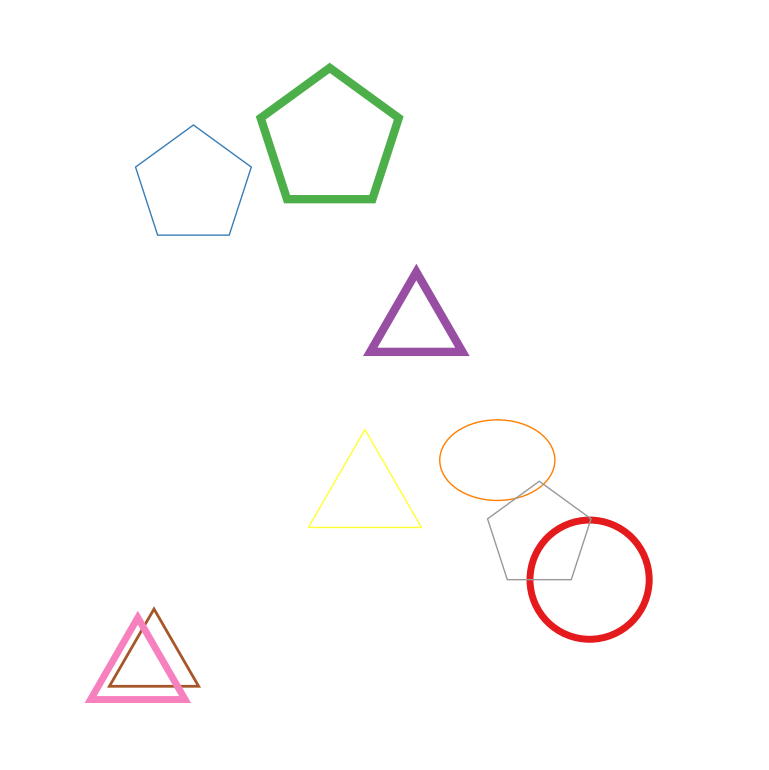[{"shape": "circle", "thickness": 2.5, "radius": 0.39, "center": [0.766, 0.247]}, {"shape": "pentagon", "thickness": 0.5, "radius": 0.4, "center": [0.251, 0.759]}, {"shape": "pentagon", "thickness": 3, "radius": 0.47, "center": [0.428, 0.818]}, {"shape": "triangle", "thickness": 3, "radius": 0.35, "center": [0.541, 0.578]}, {"shape": "oval", "thickness": 0.5, "radius": 0.37, "center": [0.646, 0.402]}, {"shape": "triangle", "thickness": 0.5, "radius": 0.42, "center": [0.474, 0.357]}, {"shape": "triangle", "thickness": 1, "radius": 0.33, "center": [0.2, 0.142]}, {"shape": "triangle", "thickness": 2.5, "radius": 0.35, "center": [0.179, 0.127]}, {"shape": "pentagon", "thickness": 0.5, "radius": 0.35, "center": [0.7, 0.304]}]